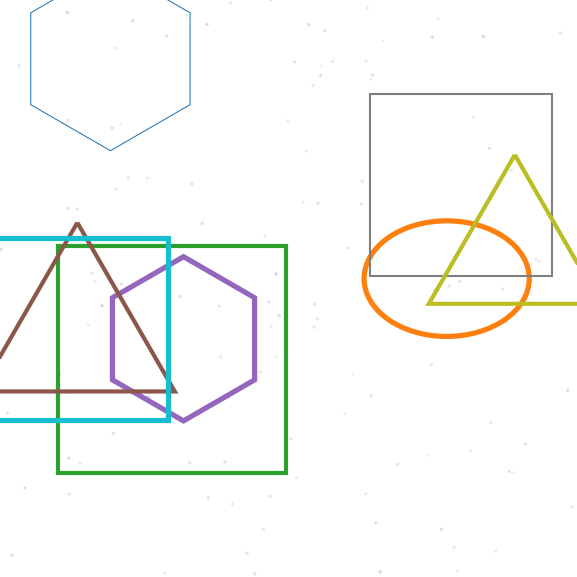[{"shape": "hexagon", "thickness": 0.5, "radius": 0.8, "center": [0.191, 0.897]}, {"shape": "oval", "thickness": 2.5, "radius": 0.72, "center": [0.773, 0.517]}, {"shape": "square", "thickness": 2, "radius": 0.98, "center": [0.298, 0.376]}, {"shape": "hexagon", "thickness": 2.5, "radius": 0.71, "center": [0.318, 0.412]}, {"shape": "triangle", "thickness": 2, "radius": 0.97, "center": [0.134, 0.419]}, {"shape": "square", "thickness": 1, "radius": 0.79, "center": [0.799, 0.679]}, {"shape": "triangle", "thickness": 2, "radius": 0.86, "center": [0.891, 0.559]}, {"shape": "square", "thickness": 2.5, "radius": 0.78, "center": [0.135, 0.429]}]